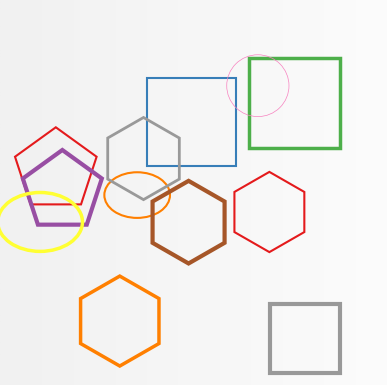[{"shape": "pentagon", "thickness": 1.5, "radius": 0.55, "center": [0.144, 0.559]}, {"shape": "hexagon", "thickness": 1.5, "radius": 0.52, "center": [0.695, 0.449]}, {"shape": "square", "thickness": 1.5, "radius": 0.57, "center": [0.494, 0.683]}, {"shape": "square", "thickness": 2.5, "radius": 0.59, "center": [0.76, 0.733]}, {"shape": "pentagon", "thickness": 3, "radius": 0.54, "center": [0.161, 0.503]}, {"shape": "hexagon", "thickness": 2.5, "radius": 0.58, "center": [0.309, 0.166]}, {"shape": "oval", "thickness": 1.5, "radius": 0.42, "center": [0.354, 0.493]}, {"shape": "oval", "thickness": 2.5, "radius": 0.55, "center": [0.104, 0.424]}, {"shape": "hexagon", "thickness": 3, "radius": 0.54, "center": [0.487, 0.423]}, {"shape": "circle", "thickness": 0.5, "radius": 0.4, "center": [0.665, 0.777]}, {"shape": "square", "thickness": 3, "radius": 0.45, "center": [0.787, 0.121]}, {"shape": "hexagon", "thickness": 2, "radius": 0.53, "center": [0.37, 0.588]}]